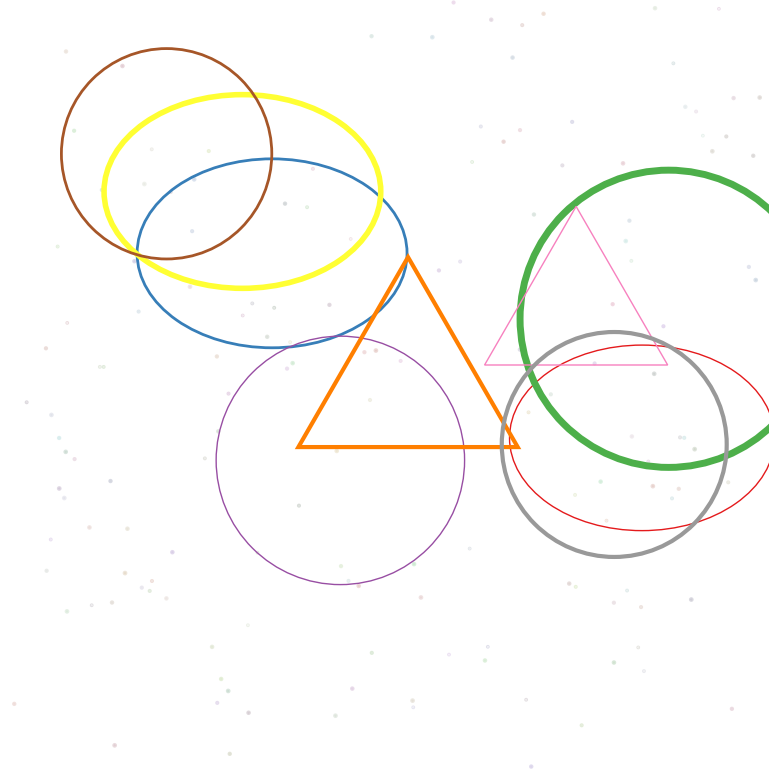[{"shape": "oval", "thickness": 0.5, "radius": 0.86, "center": [0.834, 0.431]}, {"shape": "oval", "thickness": 1, "radius": 0.88, "center": [0.353, 0.671]}, {"shape": "circle", "thickness": 2.5, "radius": 0.97, "center": [0.868, 0.586]}, {"shape": "circle", "thickness": 0.5, "radius": 0.81, "center": [0.442, 0.402]}, {"shape": "triangle", "thickness": 1.5, "radius": 0.82, "center": [0.53, 0.502]}, {"shape": "oval", "thickness": 2, "radius": 0.9, "center": [0.315, 0.751]}, {"shape": "circle", "thickness": 1, "radius": 0.68, "center": [0.216, 0.8]}, {"shape": "triangle", "thickness": 0.5, "radius": 0.69, "center": [0.748, 0.595]}, {"shape": "circle", "thickness": 1.5, "radius": 0.73, "center": [0.798, 0.423]}]